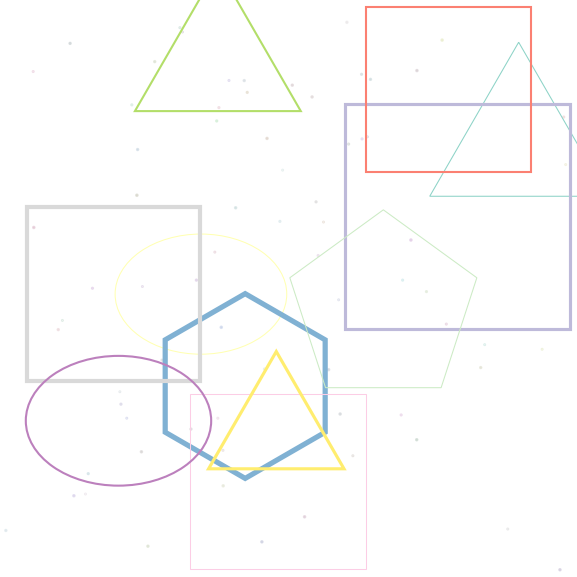[{"shape": "triangle", "thickness": 0.5, "radius": 0.89, "center": [0.898, 0.748]}, {"shape": "oval", "thickness": 0.5, "radius": 0.74, "center": [0.348, 0.49]}, {"shape": "square", "thickness": 1.5, "radius": 0.97, "center": [0.792, 0.624]}, {"shape": "square", "thickness": 1, "radius": 0.72, "center": [0.777, 0.845]}, {"shape": "hexagon", "thickness": 2.5, "radius": 0.8, "center": [0.425, 0.331]}, {"shape": "triangle", "thickness": 1, "radius": 0.83, "center": [0.377, 0.89]}, {"shape": "square", "thickness": 0.5, "radius": 0.76, "center": [0.482, 0.165]}, {"shape": "square", "thickness": 2, "radius": 0.75, "center": [0.196, 0.49]}, {"shape": "oval", "thickness": 1, "radius": 0.8, "center": [0.205, 0.271]}, {"shape": "pentagon", "thickness": 0.5, "radius": 0.85, "center": [0.664, 0.466]}, {"shape": "triangle", "thickness": 1.5, "radius": 0.68, "center": [0.478, 0.255]}]